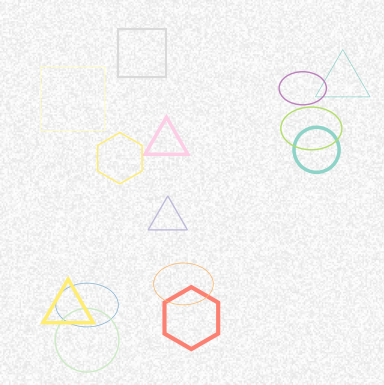[{"shape": "triangle", "thickness": 0.5, "radius": 0.41, "center": [0.89, 0.789]}, {"shape": "circle", "thickness": 2.5, "radius": 0.29, "center": [0.822, 0.611]}, {"shape": "square", "thickness": 0.5, "radius": 0.42, "center": [0.187, 0.745]}, {"shape": "triangle", "thickness": 1, "radius": 0.29, "center": [0.436, 0.432]}, {"shape": "hexagon", "thickness": 3, "radius": 0.4, "center": [0.497, 0.174]}, {"shape": "oval", "thickness": 0.5, "radius": 0.41, "center": [0.226, 0.208]}, {"shape": "oval", "thickness": 0.5, "radius": 0.39, "center": [0.476, 0.263]}, {"shape": "oval", "thickness": 1, "radius": 0.4, "center": [0.809, 0.666]}, {"shape": "triangle", "thickness": 2.5, "radius": 0.32, "center": [0.432, 0.631]}, {"shape": "square", "thickness": 1.5, "radius": 0.31, "center": [0.37, 0.863]}, {"shape": "oval", "thickness": 1, "radius": 0.31, "center": [0.786, 0.771]}, {"shape": "circle", "thickness": 1, "radius": 0.41, "center": [0.226, 0.116]}, {"shape": "triangle", "thickness": 2.5, "radius": 0.38, "center": [0.177, 0.2]}, {"shape": "hexagon", "thickness": 1, "radius": 0.33, "center": [0.311, 0.589]}]